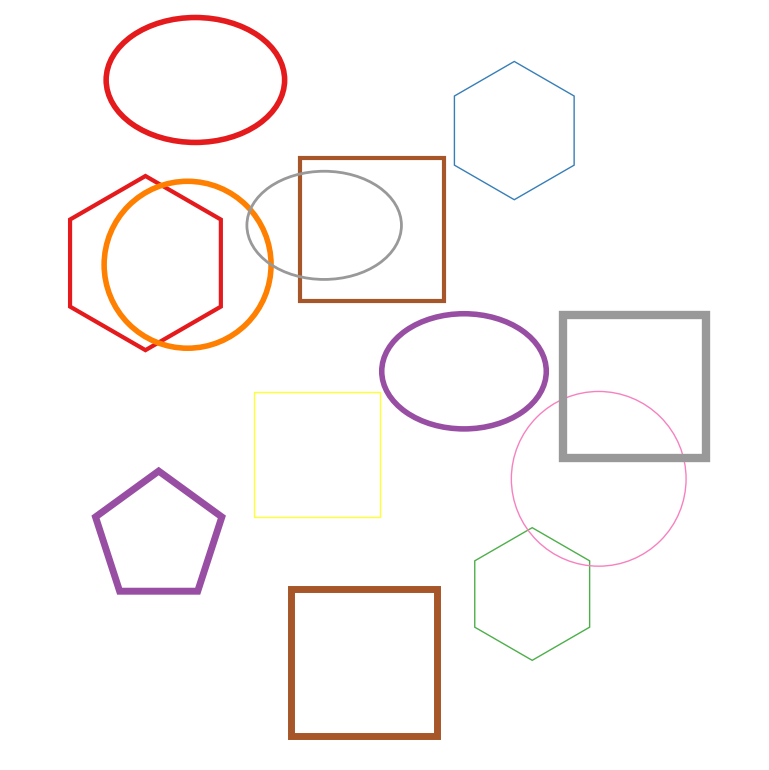[{"shape": "hexagon", "thickness": 1.5, "radius": 0.57, "center": [0.189, 0.658]}, {"shape": "oval", "thickness": 2, "radius": 0.58, "center": [0.254, 0.896]}, {"shape": "hexagon", "thickness": 0.5, "radius": 0.45, "center": [0.668, 0.83]}, {"shape": "hexagon", "thickness": 0.5, "radius": 0.43, "center": [0.691, 0.229]}, {"shape": "oval", "thickness": 2, "radius": 0.53, "center": [0.603, 0.518]}, {"shape": "pentagon", "thickness": 2.5, "radius": 0.43, "center": [0.206, 0.302]}, {"shape": "circle", "thickness": 2, "radius": 0.54, "center": [0.244, 0.656]}, {"shape": "square", "thickness": 0.5, "radius": 0.41, "center": [0.412, 0.41]}, {"shape": "square", "thickness": 2.5, "radius": 0.48, "center": [0.473, 0.139]}, {"shape": "square", "thickness": 1.5, "radius": 0.47, "center": [0.483, 0.702]}, {"shape": "circle", "thickness": 0.5, "radius": 0.57, "center": [0.778, 0.378]}, {"shape": "oval", "thickness": 1, "radius": 0.5, "center": [0.421, 0.707]}, {"shape": "square", "thickness": 3, "radius": 0.46, "center": [0.824, 0.498]}]